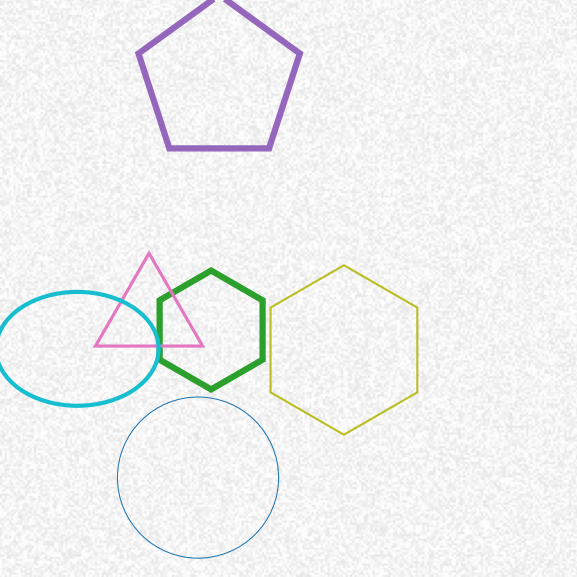[{"shape": "circle", "thickness": 0.5, "radius": 0.7, "center": [0.343, 0.172]}, {"shape": "hexagon", "thickness": 3, "radius": 0.51, "center": [0.366, 0.428]}, {"shape": "pentagon", "thickness": 3, "radius": 0.73, "center": [0.38, 0.861]}, {"shape": "triangle", "thickness": 1.5, "radius": 0.54, "center": [0.258, 0.453]}, {"shape": "hexagon", "thickness": 1, "radius": 0.73, "center": [0.596, 0.393]}, {"shape": "oval", "thickness": 2, "radius": 0.7, "center": [0.134, 0.395]}]